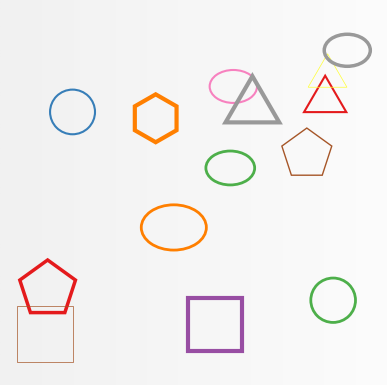[{"shape": "triangle", "thickness": 1.5, "radius": 0.32, "center": [0.839, 0.74]}, {"shape": "pentagon", "thickness": 2.5, "radius": 0.38, "center": [0.123, 0.249]}, {"shape": "circle", "thickness": 1.5, "radius": 0.29, "center": [0.187, 0.709]}, {"shape": "circle", "thickness": 2, "radius": 0.29, "center": [0.86, 0.22]}, {"shape": "oval", "thickness": 2, "radius": 0.31, "center": [0.594, 0.564]}, {"shape": "square", "thickness": 3, "radius": 0.34, "center": [0.555, 0.158]}, {"shape": "oval", "thickness": 2, "radius": 0.42, "center": [0.449, 0.409]}, {"shape": "hexagon", "thickness": 3, "radius": 0.31, "center": [0.402, 0.693]}, {"shape": "triangle", "thickness": 0.5, "radius": 0.29, "center": [0.845, 0.802]}, {"shape": "square", "thickness": 0.5, "radius": 0.36, "center": [0.115, 0.133]}, {"shape": "pentagon", "thickness": 1, "radius": 0.34, "center": [0.792, 0.6]}, {"shape": "oval", "thickness": 1.5, "radius": 0.31, "center": [0.602, 0.775]}, {"shape": "triangle", "thickness": 3, "radius": 0.4, "center": [0.651, 0.722]}, {"shape": "oval", "thickness": 2.5, "radius": 0.3, "center": [0.896, 0.869]}]